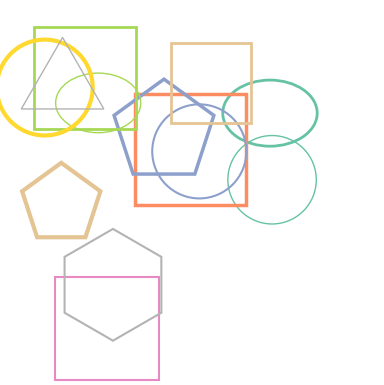[{"shape": "circle", "thickness": 1, "radius": 0.57, "center": [0.707, 0.533]}, {"shape": "oval", "thickness": 2, "radius": 0.61, "center": [0.701, 0.706]}, {"shape": "square", "thickness": 2.5, "radius": 0.72, "center": [0.494, 0.611]}, {"shape": "circle", "thickness": 1.5, "radius": 0.61, "center": [0.518, 0.607]}, {"shape": "pentagon", "thickness": 2.5, "radius": 0.68, "center": [0.426, 0.658]}, {"shape": "square", "thickness": 1.5, "radius": 0.67, "center": [0.278, 0.147]}, {"shape": "oval", "thickness": 1, "radius": 0.55, "center": [0.255, 0.733]}, {"shape": "square", "thickness": 2, "radius": 0.66, "center": [0.221, 0.798]}, {"shape": "circle", "thickness": 3, "radius": 0.62, "center": [0.116, 0.773]}, {"shape": "square", "thickness": 2, "radius": 0.52, "center": [0.548, 0.784]}, {"shape": "pentagon", "thickness": 3, "radius": 0.53, "center": [0.159, 0.47]}, {"shape": "triangle", "thickness": 1, "radius": 0.62, "center": [0.163, 0.779]}, {"shape": "hexagon", "thickness": 1.5, "radius": 0.73, "center": [0.293, 0.26]}]